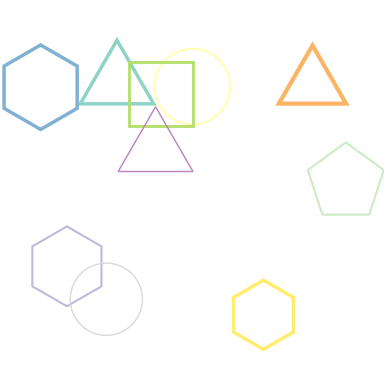[{"shape": "triangle", "thickness": 2.5, "radius": 0.55, "center": [0.304, 0.785]}, {"shape": "circle", "thickness": 1.5, "radius": 0.49, "center": [0.5, 0.775]}, {"shape": "hexagon", "thickness": 1.5, "radius": 0.52, "center": [0.174, 0.308]}, {"shape": "hexagon", "thickness": 2.5, "radius": 0.55, "center": [0.106, 0.773]}, {"shape": "triangle", "thickness": 3, "radius": 0.5, "center": [0.812, 0.781]}, {"shape": "square", "thickness": 2, "radius": 0.41, "center": [0.418, 0.756]}, {"shape": "circle", "thickness": 1, "radius": 0.47, "center": [0.276, 0.223]}, {"shape": "triangle", "thickness": 1, "radius": 0.56, "center": [0.404, 0.611]}, {"shape": "pentagon", "thickness": 1.5, "radius": 0.52, "center": [0.898, 0.526]}, {"shape": "hexagon", "thickness": 2.5, "radius": 0.45, "center": [0.684, 0.182]}]